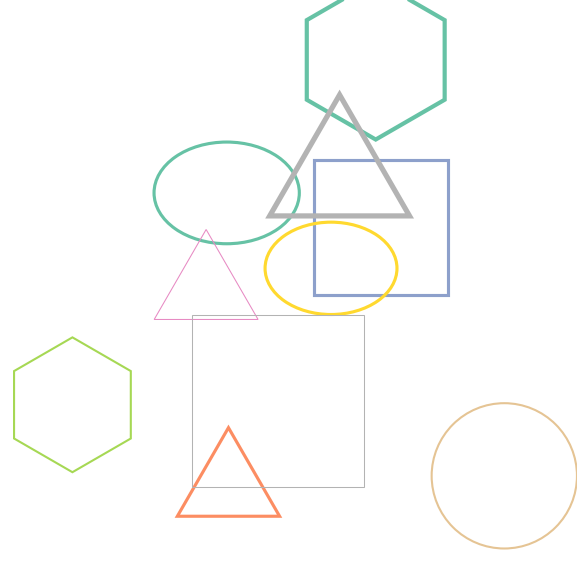[{"shape": "oval", "thickness": 1.5, "radius": 0.63, "center": [0.393, 0.665]}, {"shape": "hexagon", "thickness": 2, "radius": 0.69, "center": [0.651, 0.895]}, {"shape": "triangle", "thickness": 1.5, "radius": 0.51, "center": [0.396, 0.156]}, {"shape": "square", "thickness": 1.5, "radius": 0.58, "center": [0.659, 0.605]}, {"shape": "triangle", "thickness": 0.5, "radius": 0.52, "center": [0.357, 0.498]}, {"shape": "hexagon", "thickness": 1, "radius": 0.58, "center": [0.125, 0.298]}, {"shape": "oval", "thickness": 1.5, "radius": 0.57, "center": [0.573, 0.534]}, {"shape": "circle", "thickness": 1, "radius": 0.63, "center": [0.873, 0.175]}, {"shape": "triangle", "thickness": 2.5, "radius": 0.7, "center": [0.588, 0.695]}, {"shape": "square", "thickness": 0.5, "radius": 0.74, "center": [0.481, 0.304]}]